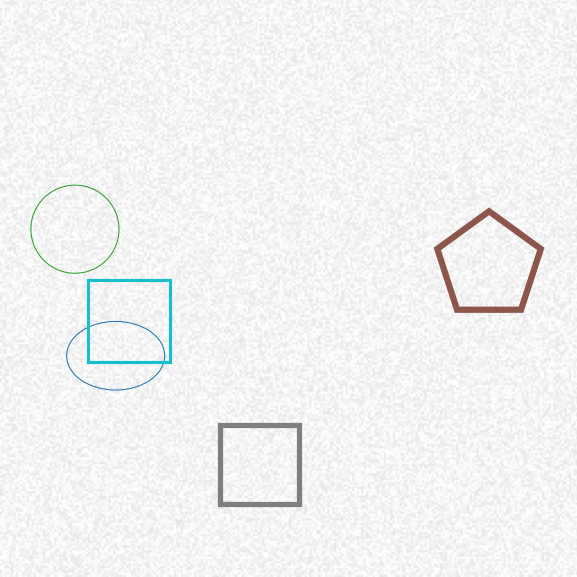[{"shape": "oval", "thickness": 0.5, "radius": 0.42, "center": [0.2, 0.383]}, {"shape": "circle", "thickness": 0.5, "radius": 0.38, "center": [0.13, 0.602]}, {"shape": "pentagon", "thickness": 3, "radius": 0.47, "center": [0.847, 0.539]}, {"shape": "square", "thickness": 2.5, "radius": 0.34, "center": [0.449, 0.195]}, {"shape": "square", "thickness": 1.5, "radius": 0.35, "center": [0.224, 0.444]}]